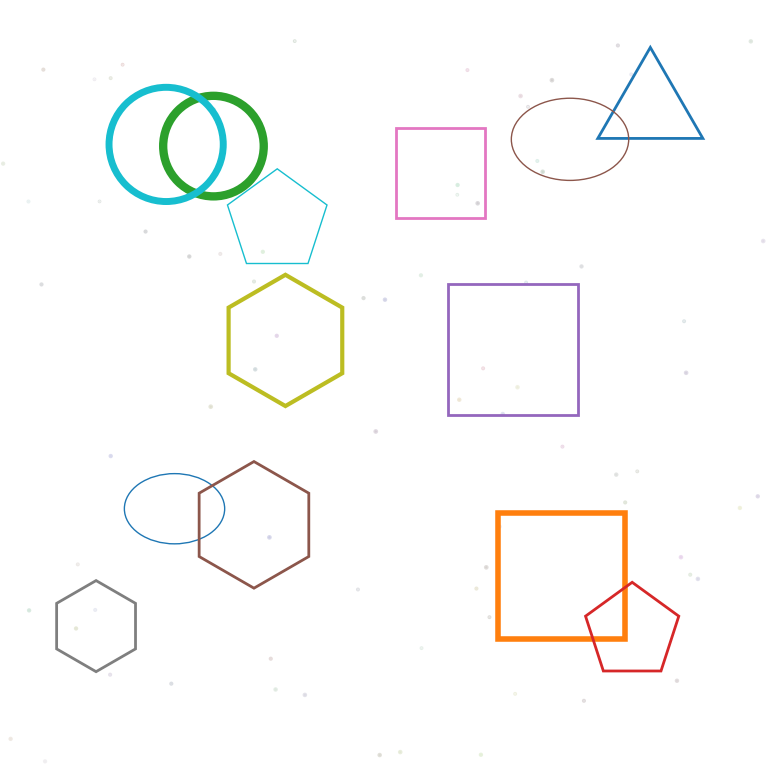[{"shape": "oval", "thickness": 0.5, "radius": 0.33, "center": [0.227, 0.339]}, {"shape": "triangle", "thickness": 1, "radius": 0.39, "center": [0.845, 0.86]}, {"shape": "square", "thickness": 2, "radius": 0.41, "center": [0.729, 0.252]}, {"shape": "circle", "thickness": 3, "radius": 0.33, "center": [0.277, 0.81]}, {"shape": "pentagon", "thickness": 1, "radius": 0.32, "center": [0.821, 0.18]}, {"shape": "square", "thickness": 1, "radius": 0.42, "center": [0.666, 0.546]}, {"shape": "oval", "thickness": 0.5, "radius": 0.38, "center": [0.74, 0.819]}, {"shape": "hexagon", "thickness": 1, "radius": 0.41, "center": [0.33, 0.318]}, {"shape": "square", "thickness": 1, "radius": 0.29, "center": [0.572, 0.775]}, {"shape": "hexagon", "thickness": 1, "radius": 0.3, "center": [0.125, 0.187]}, {"shape": "hexagon", "thickness": 1.5, "radius": 0.43, "center": [0.371, 0.558]}, {"shape": "pentagon", "thickness": 0.5, "radius": 0.34, "center": [0.36, 0.713]}, {"shape": "circle", "thickness": 2.5, "radius": 0.37, "center": [0.216, 0.812]}]